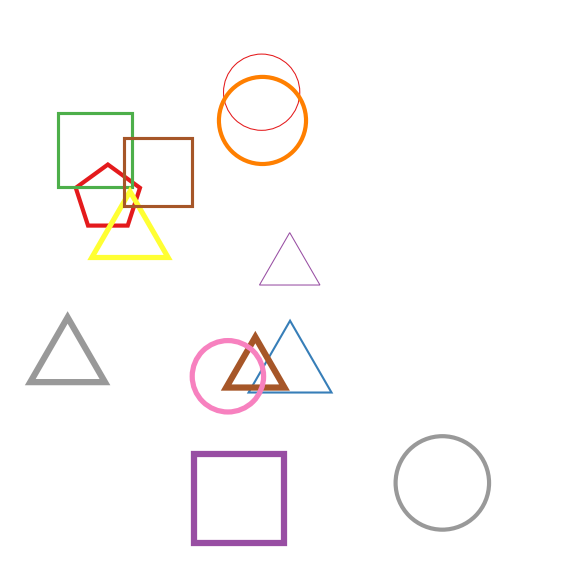[{"shape": "circle", "thickness": 0.5, "radius": 0.33, "center": [0.453, 0.839]}, {"shape": "pentagon", "thickness": 2, "radius": 0.29, "center": [0.187, 0.656]}, {"shape": "triangle", "thickness": 1, "radius": 0.41, "center": [0.502, 0.361]}, {"shape": "square", "thickness": 1.5, "radius": 0.32, "center": [0.165, 0.739]}, {"shape": "square", "thickness": 3, "radius": 0.39, "center": [0.413, 0.136]}, {"shape": "triangle", "thickness": 0.5, "radius": 0.3, "center": [0.502, 0.536]}, {"shape": "circle", "thickness": 2, "radius": 0.38, "center": [0.455, 0.791]}, {"shape": "triangle", "thickness": 2.5, "radius": 0.38, "center": [0.225, 0.591]}, {"shape": "square", "thickness": 1.5, "radius": 0.29, "center": [0.274, 0.702]}, {"shape": "triangle", "thickness": 3, "radius": 0.29, "center": [0.442, 0.357]}, {"shape": "circle", "thickness": 2.5, "radius": 0.31, "center": [0.395, 0.348]}, {"shape": "triangle", "thickness": 3, "radius": 0.37, "center": [0.117, 0.375]}, {"shape": "circle", "thickness": 2, "radius": 0.4, "center": [0.766, 0.163]}]